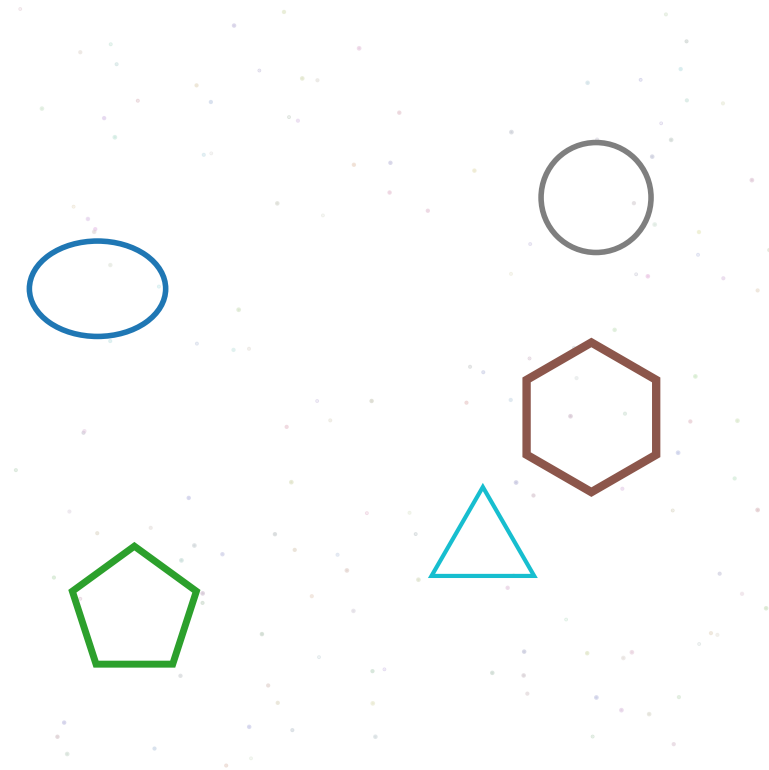[{"shape": "oval", "thickness": 2, "radius": 0.44, "center": [0.127, 0.625]}, {"shape": "pentagon", "thickness": 2.5, "radius": 0.42, "center": [0.175, 0.206]}, {"shape": "hexagon", "thickness": 3, "radius": 0.49, "center": [0.768, 0.458]}, {"shape": "circle", "thickness": 2, "radius": 0.36, "center": [0.774, 0.743]}, {"shape": "triangle", "thickness": 1.5, "radius": 0.38, "center": [0.627, 0.291]}]